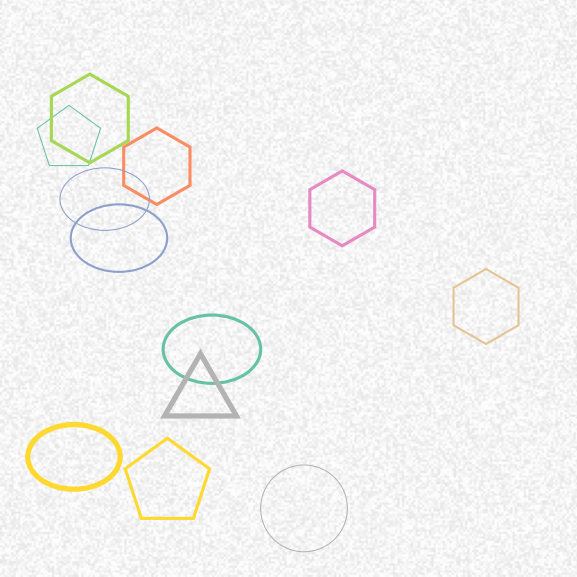[{"shape": "pentagon", "thickness": 0.5, "radius": 0.29, "center": [0.119, 0.759]}, {"shape": "oval", "thickness": 1.5, "radius": 0.42, "center": [0.367, 0.394]}, {"shape": "hexagon", "thickness": 1.5, "radius": 0.33, "center": [0.272, 0.711]}, {"shape": "oval", "thickness": 1, "radius": 0.42, "center": [0.206, 0.587]}, {"shape": "oval", "thickness": 0.5, "radius": 0.39, "center": [0.181, 0.654]}, {"shape": "hexagon", "thickness": 1.5, "radius": 0.32, "center": [0.593, 0.638]}, {"shape": "hexagon", "thickness": 1.5, "radius": 0.38, "center": [0.156, 0.794]}, {"shape": "pentagon", "thickness": 1.5, "radius": 0.38, "center": [0.29, 0.164]}, {"shape": "oval", "thickness": 2.5, "radius": 0.4, "center": [0.128, 0.208]}, {"shape": "hexagon", "thickness": 1, "radius": 0.32, "center": [0.842, 0.468]}, {"shape": "circle", "thickness": 0.5, "radius": 0.38, "center": [0.526, 0.119]}, {"shape": "triangle", "thickness": 2.5, "radius": 0.36, "center": [0.347, 0.315]}]